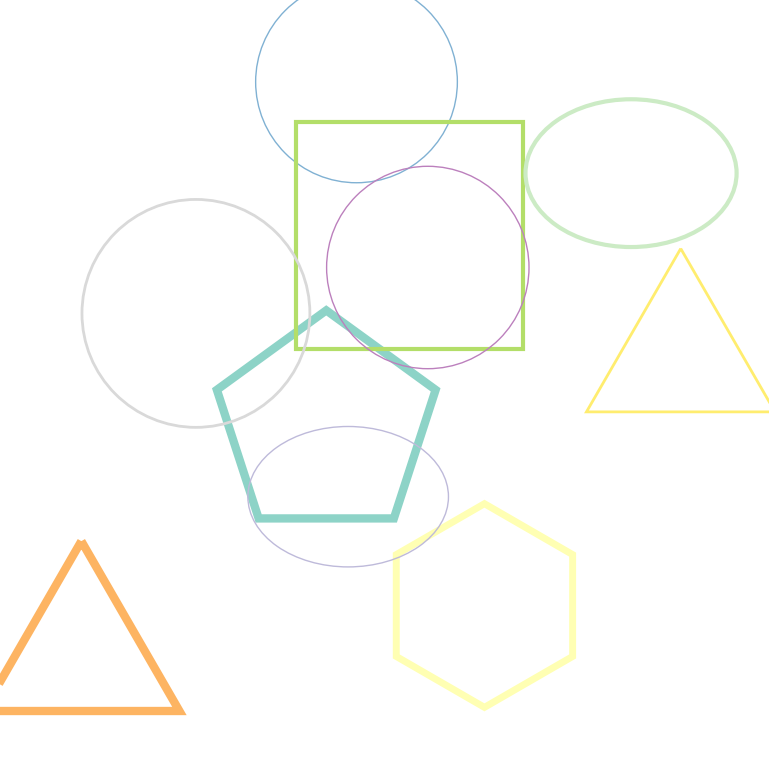[{"shape": "pentagon", "thickness": 3, "radius": 0.75, "center": [0.424, 0.448]}, {"shape": "hexagon", "thickness": 2.5, "radius": 0.66, "center": [0.629, 0.214]}, {"shape": "oval", "thickness": 0.5, "radius": 0.65, "center": [0.452, 0.355]}, {"shape": "circle", "thickness": 0.5, "radius": 0.65, "center": [0.463, 0.894]}, {"shape": "triangle", "thickness": 3, "radius": 0.74, "center": [0.106, 0.15]}, {"shape": "square", "thickness": 1.5, "radius": 0.74, "center": [0.532, 0.695]}, {"shape": "circle", "thickness": 1, "radius": 0.74, "center": [0.254, 0.593]}, {"shape": "circle", "thickness": 0.5, "radius": 0.66, "center": [0.556, 0.653]}, {"shape": "oval", "thickness": 1.5, "radius": 0.69, "center": [0.82, 0.775]}, {"shape": "triangle", "thickness": 1, "radius": 0.71, "center": [0.884, 0.536]}]